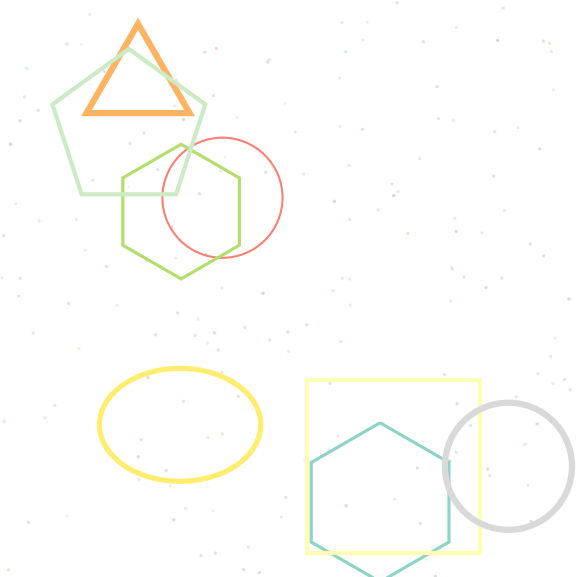[{"shape": "hexagon", "thickness": 1.5, "radius": 0.69, "center": [0.658, 0.129]}, {"shape": "square", "thickness": 2, "radius": 0.75, "center": [0.681, 0.191]}, {"shape": "circle", "thickness": 1, "radius": 0.52, "center": [0.385, 0.657]}, {"shape": "triangle", "thickness": 3, "radius": 0.52, "center": [0.239, 0.855]}, {"shape": "hexagon", "thickness": 1.5, "radius": 0.58, "center": [0.314, 0.633]}, {"shape": "circle", "thickness": 3, "radius": 0.55, "center": [0.88, 0.192]}, {"shape": "pentagon", "thickness": 2, "radius": 0.7, "center": [0.223, 0.775]}, {"shape": "oval", "thickness": 2.5, "radius": 0.7, "center": [0.312, 0.263]}]